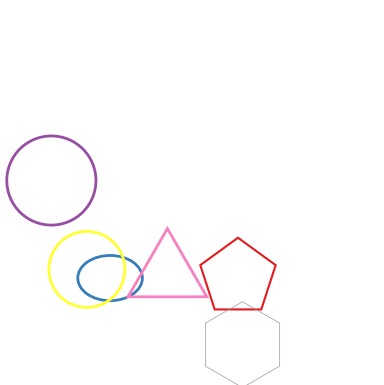[{"shape": "pentagon", "thickness": 1.5, "radius": 0.51, "center": [0.618, 0.28]}, {"shape": "oval", "thickness": 2, "radius": 0.42, "center": [0.286, 0.278]}, {"shape": "circle", "thickness": 2, "radius": 0.58, "center": [0.133, 0.531]}, {"shape": "circle", "thickness": 2, "radius": 0.49, "center": [0.226, 0.3]}, {"shape": "triangle", "thickness": 2, "radius": 0.59, "center": [0.435, 0.288]}, {"shape": "hexagon", "thickness": 0.5, "radius": 0.56, "center": [0.63, 0.105]}]